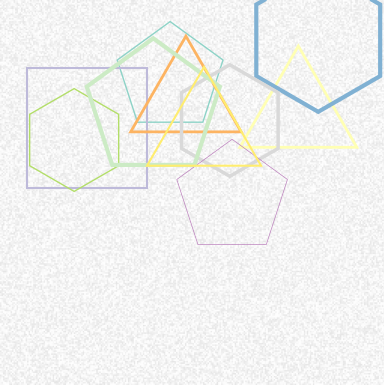[{"shape": "pentagon", "thickness": 1, "radius": 0.72, "center": [0.442, 0.799]}, {"shape": "triangle", "thickness": 2, "radius": 0.88, "center": [0.775, 0.705]}, {"shape": "square", "thickness": 1.5, "radius": 0.78, "center": [0.225, 0.667]}, {"shape": "hexagon", "thickness": 3, "radius": 0.93, "center": [0.827, 0.895]}, {"shape": "triangle", "thickness": 2, "radius": 0.83, "center": [0.483, 0.74]}, {"shape": "hexagon", "thickness": 1, "radius": 0.67, "center": [0.193, 0.636]}, {"shape": "hexagon", "thickness": 2.5, "radius": 0.72, "center": [0.597, 0.687]}, {"shape": "pentagon", "thickness": 0.5, "radius": 0.76, "center": [0.603, 0.487]}, {"shape": "pentagon", "thickness": 3, "radius": 0.91, "center": [0.398, 0.719]}, {"shape": "triangle", "thickness": 1.5, "radius": 0.85, "center": [0.53, 0.655]}]